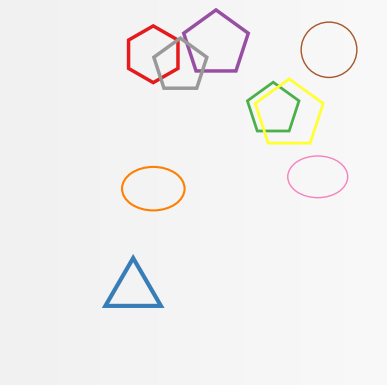[{"shape": "hexagon", "thickness": 2.5, "radius": 0.37, "center": [0.396, 0.859]}, {"shape": "triangle", "thickness": 3, "radius": 0.41, "center": [0.344, 0.247]}, {"shape": "pentagon", "thickness": 2, "radius": 0.35, "center": [0.705, 0.716]}, {"shape": "pentagon", "thickness": 2.5, "radius": 0.44, "center": [0.557, 0.887]}, {"shape": "oval", "thickness": 1.5, "radius": 0.4, "center": [0.396, 0.51]}, {"shape": "pentagon", "thickness": 2, "radius": 0.46, "center": [0.746, 0.703]}, {"shape": "circle", "thickness": 1, "radius": 0.36, "center": [0.849, 0.871]}, {"shape": "oval", "thickness": 1, "radius": 0.39, "center": [0.82, 0.541]}, {"shape": "pentagon", "thickness": 2.5, "radius": 0.36, "center": [0.465, 0.829]}]